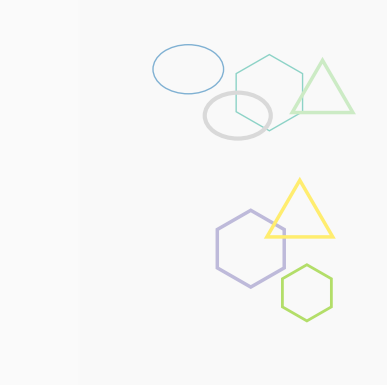[{"shape": "hexagon", "thickness": 1, "radius": 0.49, "center": [0.695, 0.759]}, {"shape": "hexagon", "thickness": 2.5, "radius": 0.5, "center": [0.647, 0.354]}, {"shape": "oval", "thickness": 1, "radius": 0.46, "center": [0.486, 0.82]}, {"shape": "hexagon", "thickness": 2, "radius": 0.36, "center": [0.792, 0.239]}, {"shape": "oval", "thickness": 3, "radius": 0.43, "center": [0.614, 0.7]}, {"shape": "triangle", "thickness": 2.5, "radius": 0.45, "center": [0.832, 0.753]}, {"shape": "triangle", "thickness": 2.5, "radius": 0.49, "center": [0.774, 0.434]}]